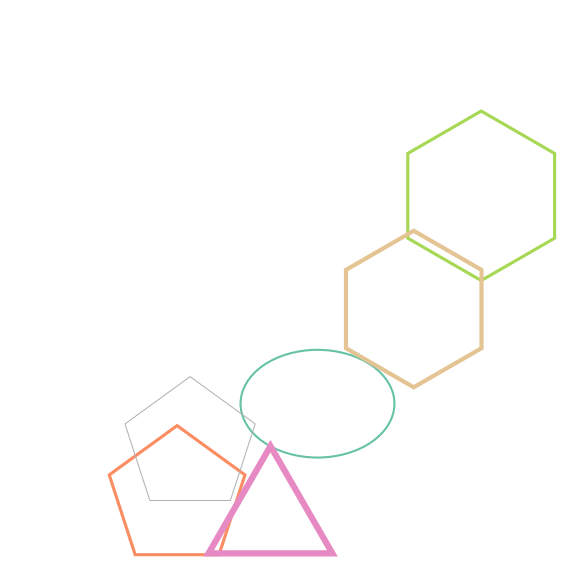[{"shape": "oval", "thickness": 1, "radius": 0.67, "center": [0.55, 0.3]}, {"shape": "pentagon", "thickness": 1.5, "radius": 0.62, "center": [0.307, 0.139]}, {"shape": "triangle", "thickness": 3, "radius": 0.62, "center": [0.468, 0.103]}, {"shape": "hexagon", "thickness": 1.5, "radius": 0.73, "center": [0.833, 0.66]}, {"shape": "hexagon", "thickness": 2, "radius": 0.68, "center": [0.716, 0.464]}, {"shape": "pentagon", "thickness": 0.5, "radius": 0.59, "center": [0.329, 0.228]}]